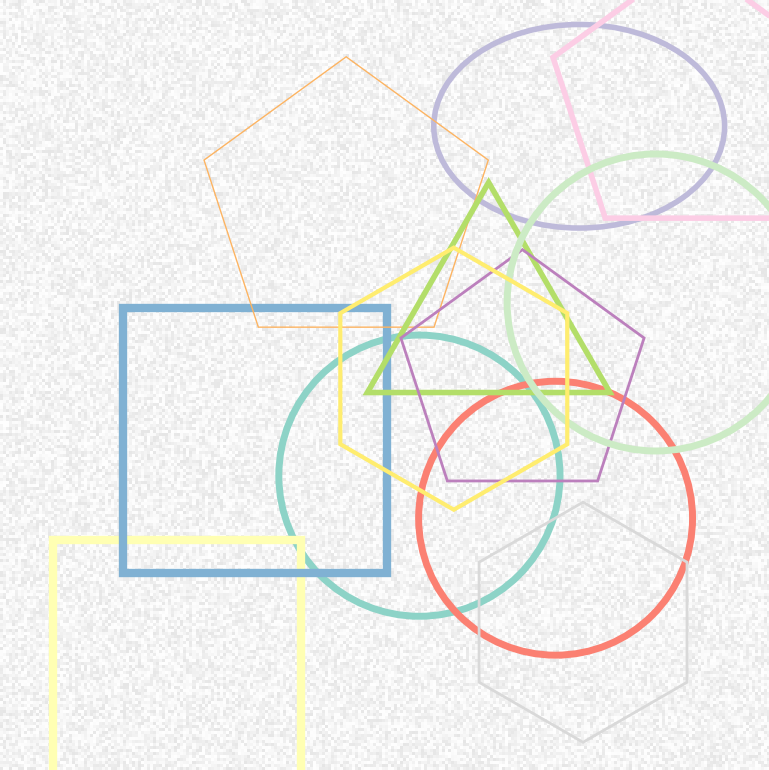[{"shape": "circle", "thickness": 2.5, "radius": 0.91, "center": [0.545, 0.382]}, {"shape": "square", "thickness": 3, "radius": 0.8, "center": [0.23, 0.138]}, {"shape": "oval", "thickness": 2, "radius": 0.94, "center": [0.752, 0.836]}, {"shape": "circle", "thickness": 2.5, "radius": 0.89, "center": [0.722, 0.327]}, {"shape": "square", "thickness": 3, "radius": 0.86, "center": [0.331, 0.427]}, {"shape": "pentagon", "thickness": 0.5, "radius": 0.97, "center": [0.45, 0.732]}, {"shape": "triangle", "thickness": 2, "radius": 0.91, "center": [0.635, 0.581]}, {"shape": "pentagon", "thickness": 2, "radius": 0.93, "center": [0.896, 0.868]}, {"shape": "hexagon", "thickness": 1, "radius": 0.78, "center": [0.757, 0.192]}, {"shape": "pentagon", "thickness": 1, "radius": 0.83, "center": [0.679, 0.51]}, {"shape": "circle", "thickness": 2.5, "radius": 0.96, "center": [0.851, 0.607]}, {"shape": "hexagon", "thickness": 1.5, "radius": 0.85, "center": [0.589, 0.508]}]